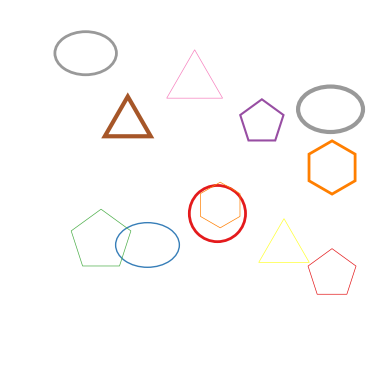[{"shape": "circle", "thickness": 2, "radius": 0.36, "center": [0.565, 0.445]}, {"shape": "pentagon", "thickness": 0.5, "radius": 0.33, "center": [0.862, 0.289]}, {"shape": "oval", "thickness": 1, "radius": 0.41, "center": [0.383, 0.364]}, {"shape": "pentagon", "thickness": 0.5, "radius": 0.41, "center": [0.262, 0.375]}, {"shape": "pentagon", "thickness": 1.5, "radius": 0.3, "center": [0.68, 0.683]}, {"shape": "hexagon", "thickness": 2, "radius": 0.35, "center": [0.862, 0.565]}, {"shape": "hexagon", "thickness": 0.5, "radius": 0.3, "center": [0.572, 0.468]}, {"shape": "triangle", "thickness": 0.5, "radius": 0.38, "center": [0.738, 0.356]}, {"shape": "triangle", "thickness": 3, "radius": 0.34, "center": [0.332, 0.68]}, {"shape": "triangle", "thickness": 0.5, "radius": 0.42, "center": [0.506, 0.787]}, {"shape": "oval", "thickness": 2, "radius": 0.4, "center": [0.222, 0.862]}, {"shape": "oval", "thickness": 3, "radius": 0.42, "center": [0.859, 0.716]}]